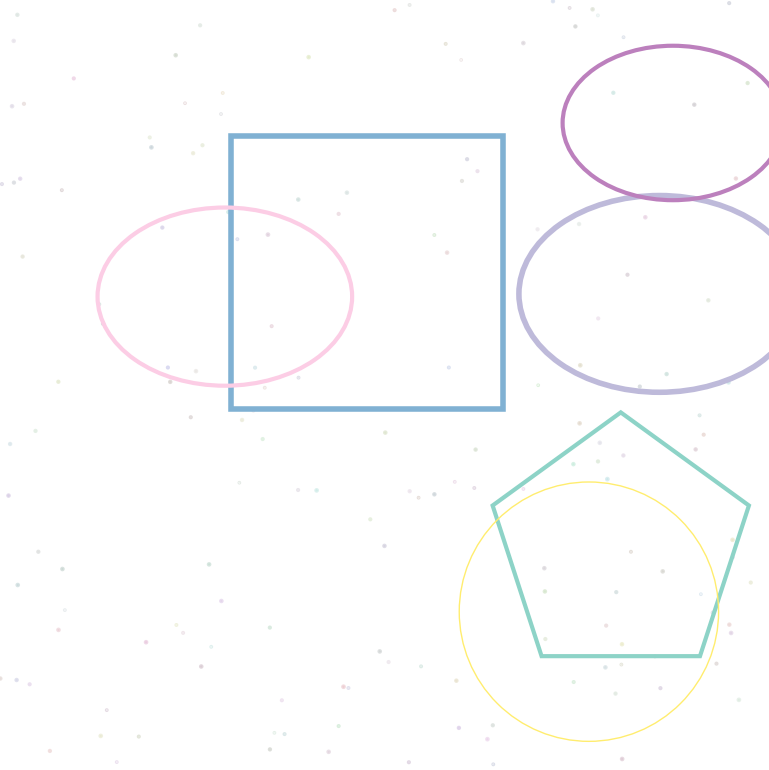[{"shape": "pentagon", "thickness": 1.5, "radius": 0.87, "center": [0.806, 0.289]}, {"shape": "oval", "thickness": 2, "radius": 0.91, "center": [0.856, 0.618]}, {"shape": "square", "thickness": 2, "radius": 0.88, "center": [0.476, 0.646]}, {"shape": "oval", "thickness": 1.5, "radius": 0.83, "center": [0.292, 0.615]}, {"shape": "oval", "thickness": 1.5, "radius": 0.72, "center": [0.874, 0.84]}, {"shape": "circle", "thickness": 0.5, "radius": 0.84, "center": [0.765, 0.206]}]